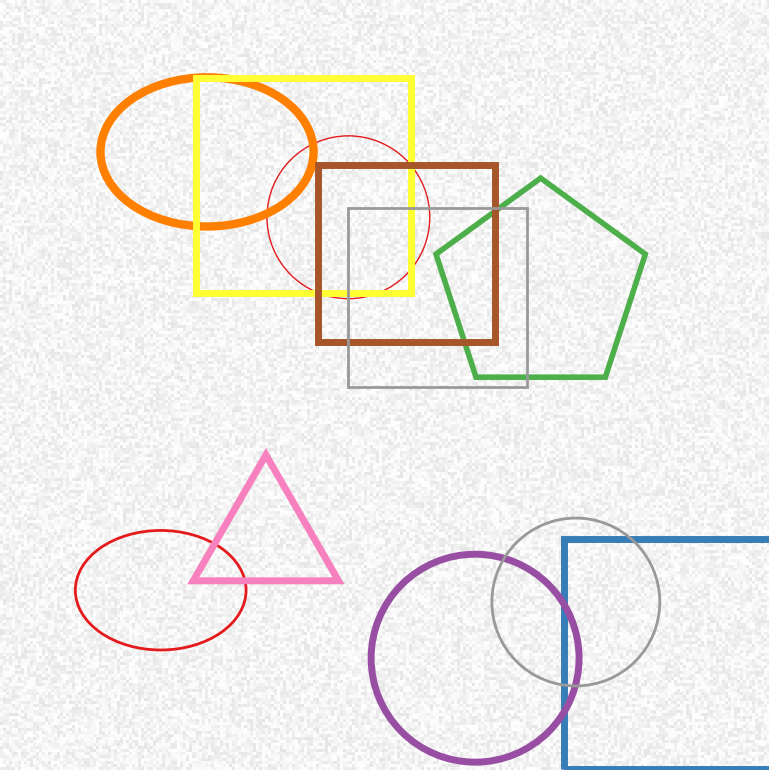[{"shape": "oval", "thickness": 1, "radius": 0.55, "center": [0.209, 0.233]}, {"shape": "circle", "thickness": 0.5, "radius": 0.53, "center": [0.452, 0.718]}, {"shape": "square", "thickness": 2.5, "radius": 0.75, "center": [0.882, 0.15]}, {"shape": "pentagon", "thickness": 2, "radius": 0.71, "center": [0.702, 0.626]}, {"shape": "circle", "thickness": 2.5, "radius": 0.68, "center": [0.617, 0.145]}, {"shape": "oval", "thickness": 3, "radius": 0.69, "center": [0.269, 0.803]}, {"shape": "square", "thickness": 2.5, "radius": 0.7, "center": [0.395, 0.759]}, {"shape": "square", "thickness": 2.5, "radius": 0.58, "center": [0.528, 0.67]}, {"shape": "triangle", "thickness": 2.5, "radius": 0.54, "center": [0.345, 0.3]}, {"shape": "circle", "thickness": 1, "radius": 0.55, "center": [0.748, 0.218]}, {"shape": "square", "thickness": 1, "radius": 0.58, "center": [0.568, 0.613]}]